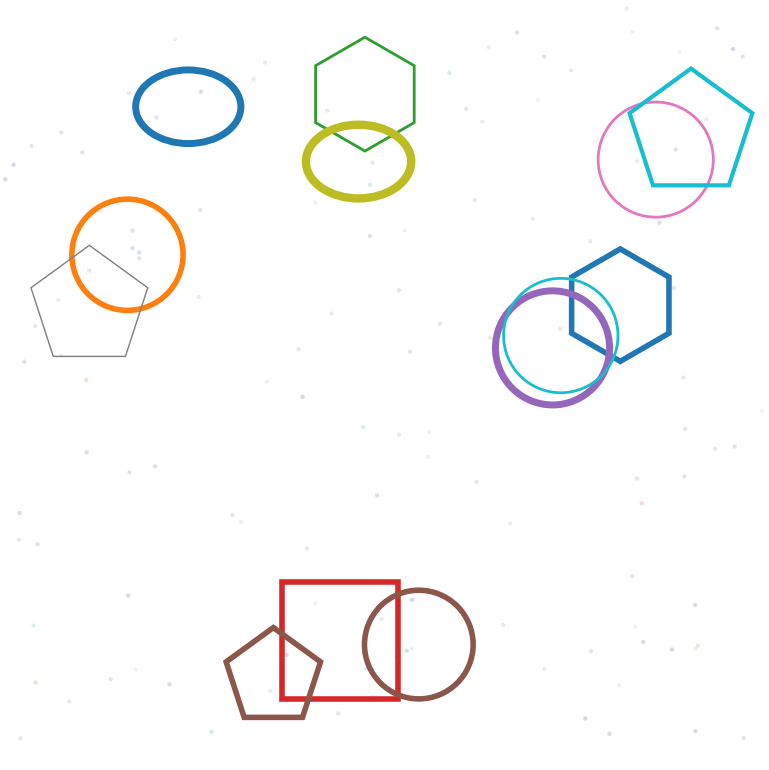[{"shape": "oval", "thickness": 2.5, "radius": 0.34, "center": [0.245, 0.861]}, {"shape": "hexagon", "thickness": 2, "radius": 0.36, "center": [0.806, 0.604]}, {"shape": "circle", "thickness": 2, "radius": 0.36, "center": [0.166, 0.669]}, {"shape": "hexagon", "thickness": 1, "radius": 0.37, "center": [0.474, 0.878]}, {"shape": "square", "thickness": 2, "radius": 0.38, "center": [0.442, 0.169]}, {"shape": "circle", "thickness": 2.5, "radius": 0.37, "center": [0.718, 0.548]}, {"shape": "pentagon", "thickness": 2, "radius": 0.32, "center": [0.355, 0.12]}, {"shape": "circle", "thickness": 2, "radius": 0.35, "center": [0.544, 0.163]}, {"shape": "circle", "thickness": 1, "radius": 0.37, "center": [0.852, 0.793]}, {"shape": "pentagon", "thickness": 0.5, "radius": 0.4, "center": [0.116, 0.602]}, {"shape": "oval", "thickness": 3, "radius": 0.34, "center": [0.466, 0.79]}, {"shape": "pentagon", "thickness": 1.5, "radius": 0.42, "center": [0.897, 0.827]}, {"shape": "circle", "thickness": 1, "radius": 0.37, "center": [0.728, 0.564]}]